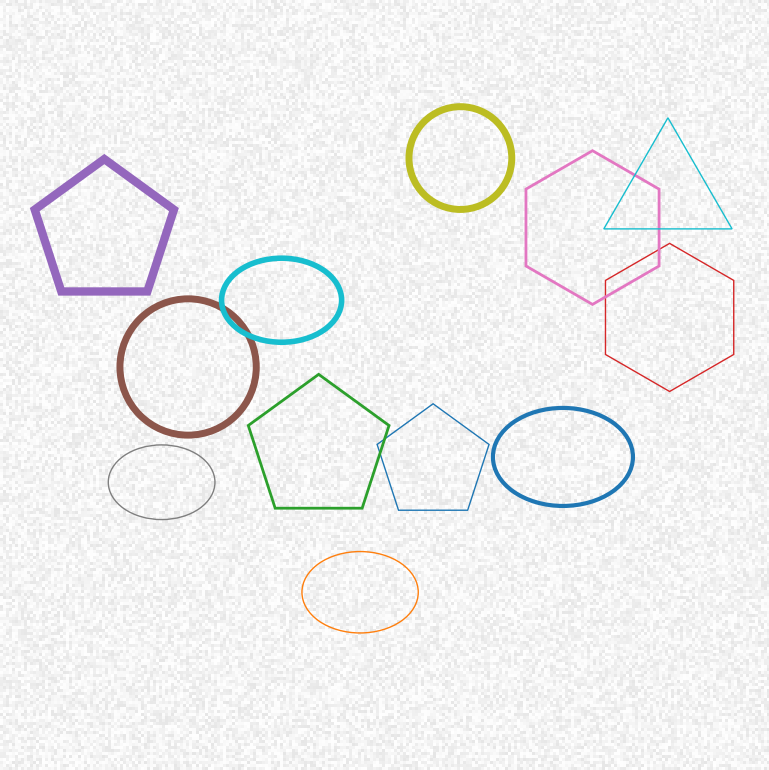[{"shape": "oval", "thickness": 1.5, "radius": 0.45, "center": [0.731, 0.407]}, {"shape": "pentagon", "thickness": 0.5, "radius": 0.38, "center": [0.562, 0.399]}, {"shape": "oval", "thickness": 0.5, "radius": 0.38, "center": [0.468, 0.231]}, {"shape": "pentagon", "thickness": 1, "radius": 0.48, "center": [0.414, 0.418]}, {"shape": "hexagon", "thickness": 0.5, "radius": 0.48, "center": [0.87, 0.588]}, {"shape": "pentagon", "thickness": 3, "radius": 0.48, "center": [0.135, 0.698]}, {"shape": "circle", "thickness": 2.5, "radius": 0.44, "center": [0.244, 0.523]}, {"shape": "hexagon", "thickness": 1, "radius": 0.5, "center": [0.77, 0.704]}, {"shape": "oval", "thickness": 0.5, "radius": 0.35, "center": [0.21, 0.374]}, {"shape": "circle", "thickness": 2.5, "radius": 0.33, "center": [0.598, 0.795]}, {"shape": "triangle", "thickness": 0.5, "radius": 0.48, "center": [0.867, 0.751]}, {"shape": "oval", "thickness": 2, "radius": 0.39, "center": [0.366, 0.61]}]